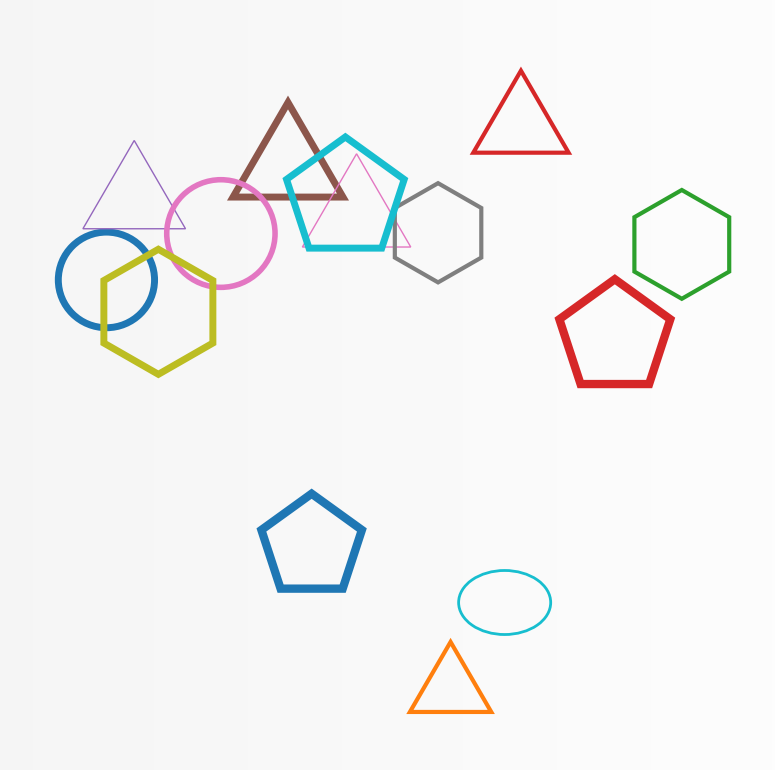[{"shape": "pentagon", "thickness": 3, "radius": 0.34, "center": [0.402, 0.291]}, {"shape": "circle", "thickness": 2.5, "radius": 0.31, "center": [0.137, 0.636]}, {"shape": "triangle", "thickness": 1.5, "radius": 0.3, "center": [0.581, 0.106]}, {"shape": "hexagon", "thickness": 1.5, "radius": 0.35, "center": [0.88, 0.683]}, {"shape": "triangle", "thickness": 1.5, "radius": 0.35, "center": [0.672, 0.837]}, {"shape": "pentagon", "thickness": 3, "radius": 0.38, "center": [0.793, 0.562]}, {"shape": "triangle", "thickness": 0.5, "radius": 0.38, "center": [0.173, 0.741]}, {"shape": "triangle", "thickness": 2.5, "radius": 0.41, "center": [0.372, 0.785]}, {"shape": "circle", "thickness": 2, "radius": 0.35, "center": [0.285, 0.697]}, {"shape": "triangle", "thickness": 0.5, "radius": 0.4, "center": [0.46, 0.72]}, {"shape": "hexagon", "thickness": 1.5, "radius": 0.32, "center": [0.565, 0.698]}, {"shape": "hexagon", "thickness": 2.5, "radius": 0.41, "center": [0.204, 0.595]}, {"shape": "oval", "thickness": 1, "radius": 0.3, "center": [0.651, 0.218]}, {"shape": "pentagon", "thickness": 2.5, "radius": 0.4, "center": [0.446, 0.742]}]